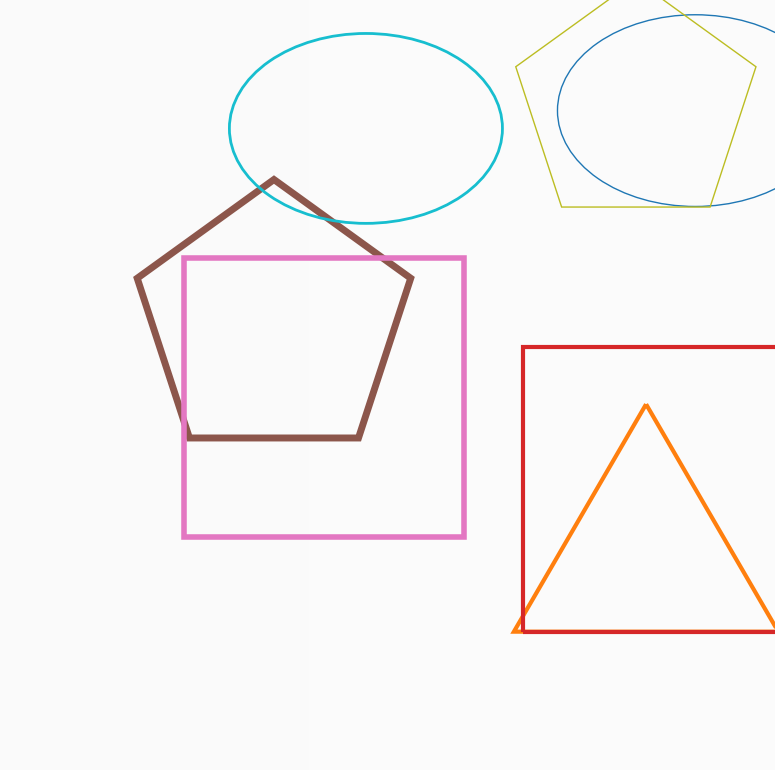[{"shape": "oval", "thickness": 0.5, "radius": 0.89, "center": [0.897, 0.856]}, {"shape": "triangle", "thickness": 1.5, "radius": 0.98, "center": [0.834, 0.278]}, {"shape": "square", "thickness": 1.5, "radius": 0.92, "center": [0.86, 0.364]}, {"shape": "pentagon", "thickness": 2.5, "radius": 0.93, "center": [0.354, 0.581]}, {"shape": "square", "thickness": 2, "radius": 0.9, "center": [0.418, 0.484]}, {"shape": "pentagon", "thickness": 0.5, "radius": 0.81, "center": [0.82, 0.863]}, {"shape": "oval", "thickness": 1, "radius": 0.88, "center": [0.472, 0.833]}]